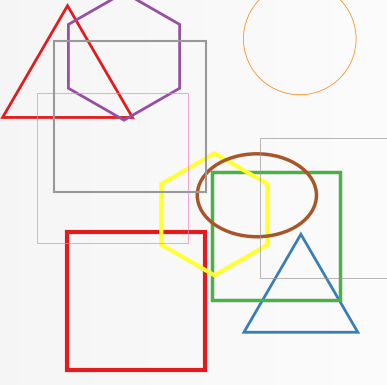[{"shape": "square", "thickness": 3, "radius": 0.89, "center": [0.351, 0.218]}, {"shape": "triangle", "thickness": 2, "radius": 0.97, "center": [0.174, 0.792]}, {"shape": "triangle", "thickness": 2, "radius": 0.85, "center": [0.776, 0.222]}, {"shape": "square", "thickness": 2.5, "radius": 0.83, "center": [0.712, 0.387]}, {"shape": "hexagon", "thickness": 2, "radius": 0.83, "center": [0.32, 0.854]}, {"shape": "circle", "thickness": 0.5, "radius": 0.73, "center": [0.774, 0.899]}, {"shape": "hexagon", "thickness": 3, "radius": 0.79, "center": [0.553, 0.443]}, {"shape": "oval", "thickness": 2.5, "radius": 0.77, "center": [0.663, 0.493]}, {"shape": "square", "thickness": 0.5, "radius": 0.97, "center": [0.291, 0.565]}, {"shape": "square", "thickness": 0.5, "radius": 0.91, "center": [0.853, 0.459]}, {"shape": "square", "thickness": 1.5, "radius": 0.98, "center": [0.335, 0.697]}]